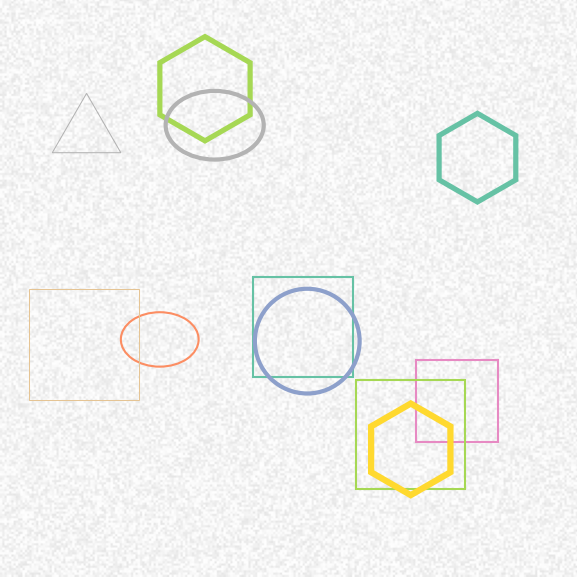[{"shape": "square", "thickness": 1, "radius": 0.43, "center": [0.525, 0.433]}, {"shape": "hexagon", "thickness": 2.5, "radius": 0.38, "center": [0.827, 0.726]}, {"shape": "oval", "thickness": 1, "radius": 0.34, "center": [0.277, 0.411]}, {"shape": "circle", "thickness": 2, "radius": 0.45, "center": [0.532, 0.408]}, {"shape": "square", "thickness": 1, "radius": 0.35, "center": [0.791, 0.305]}, {"shape": "hexagon", "thickness": 2.5, "radius": 0.45, "center": [0.355, 0.845]}, {"shape": "square", "thickness": 1, "radius": 0.47, "center": [0.711, 0.246]}, {"shape": "hexagon", "thickness": 3, "radius": 0.4, "center": [0.711, 0.221]}, {"shape": "square", "thickness": 0.5, "radius": 0.48, "center": [0.145, 0.403]}, {"shape": "triangle", "thickness": 0.5, "radius": 0.34, "center": [0.15, 0.769]}, {"shape": "oval", "thickness": 2, "radius": 0.42, "center": [0.372, 0.782]}]